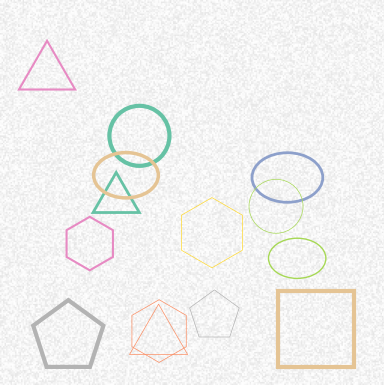[{"shape": "circle", "thickness": 3, "radius": 0.39, "center": [0.362, 0.647]}, {"shape": "triangle", "thickness": 2, "radius": 0.35, "center": [0.302, 0.483]}, {"shape": "triangle", "thickness": 0.5, "radius": 0.44, "center": [0.412, 0.123]}, {"shape": "hexagon", "thickness": 0.5, "radius": 0.41, "center": [0.413, 0.14]}, {"shape": "oval", "thickness": 2, "radius": 0.46, "center": [0.746, 0.539]}, {"shape": "triangle", "thickness": 1.5, "radius": 0.42, "center": [0.122, 0.81]}, {"shape": "hexagon", "thickness": 1.5, "radius": 0.35, "center": [0.233, 0.367]}, {"shape": "circle", "thickness": 0.5, "radius": 0.35, "center": [0.717, 0.464]}, {"shape": "oval", "thickness": 1, "radius": 0.37, "center": [0.772, 0.329]}, {"shape": "hexagon", "thickness": 0.5, "radius": 0.46, "center": [0.55, 0.396]}, {"shape": "oval", "thickness": 2.5, "radius": 0.42, "center": [0.327, 0.545]}, {"shape": "square", "thickness": 3, "radius": 0.49, "center": [0.82, 0.146]}, {"shape": "pentagon", "thickness": 0.5, "radius": 0.34, "center": [0.557, 0.179]}, {"shape": "pentagon", "thickness": 3, "radius": 0.48, "center": [0.177, 0.125]}]